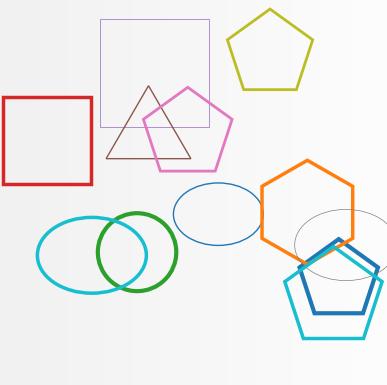[{"shape": "oval", "thickness": 1, "radius": 0.58, "center": [0.563, 0.444]}, {"shape": "pentagon", "thickness": 3, "radius": 0.53, "center": [0.874, 0.272]}, {"shape": "hexagon", "thickness": 2.5, "radius": 0.68, "center": [0.793, 0.448]}, {"shape": "circle", "thickness": 3, "radius": 0.51, "center": [0.354, 0.345]}, {"shape": "square", "thickness": 2.5, "radius": 0.56, "center": [0.121, 0.635]}, {"shape": "square", "thickness": 0.5, "radius": 0.7, "center": [0.399, 0.811]}, {"shape": "triangle", "thickness": 1, "radius": 0.63, "center": [0.383, 0.651]}, {"shape": "pentagon", "thickness": 2, "radius": 0.6, "center": [0.485, 0.653]}, {"shape": "oval", "thickness": 0.5, "radius": 0.66, "center": [0.893, 0.364]}, {"shape": "pentagon", "thickness": 2, "radius": 0.58, "center": [0.697, 0.861]}, {"shape": "oval", "thickness": 2.5, "radius": 0.7, "center": [0.237, 0.337]}, {"shape": "pentagon", "thickness": 2.5, "radius": 0.66, "center": [0.861, 0.228]}]